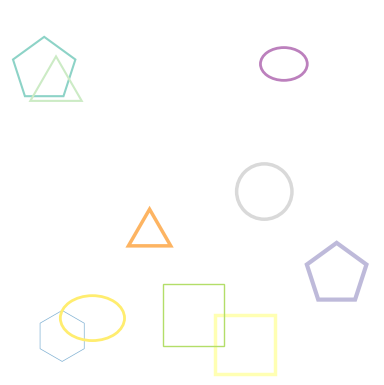[{"shape": "pentagon", "thickness": 1.5, "radius": 0.43, "center": [0.115, 0.819]}, {"shape": "square", "thickness": 2.5, "radius": 0.39, "center": [0.636, 0.105]}, {"shape": "pentagon", "thickness": 3, "radius": 0.41, "center": [0.874, 0.288]}, {"shape": "hexagon", "thickness": 0.5, "radius": 0.33, "center": [0.161, 0.127]}, {"shape": "triangle", "thickness": 2.5, "radius": 0.32, "center": [0.389, 0.393]}, {"shape": "square", "thickness": 1, "radius": 0.4, "center": [0.503, 0.182]}, {"shape": "circle", "thickness": 2.5, "radius": 0.36, "center": [0.686, 0.502]}, {"shape": "oval", "thickness": 2, "radius": 0.3, "center": [0.737, 0.834]}, {"shape": "triangle", "thickness": 1.5, "radius": 0.39, "center": [0.145, 0.776]}, {"shape": "oval", "thickness": 2, "radius": 0.42, "center": [0.24, 0.174]}]